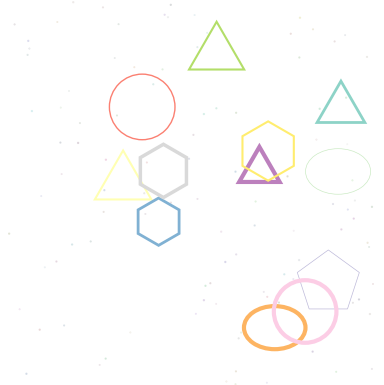[{"shape": "triangle", "thickness": 2, "radius": 0.36, "center": [0.886, 0.718]}, {"shape": "triangle", "thickness": 1.5, "radius": 0.42, "center": [0.32, 0.524]}, {"shape": "pentagon", "thickness": 0.5, "radius": 0.42, "center": [0.853, 0.266]}, {"shape": "circle", "thickness": 1, "radius": 0.43, "center": [0.369, 0.722]}, {"shape": "hexagon", "thickness": 2, "radius": 0.31, "center": [0.412, 0.424]}, {"shape": "oval", "thickness": 3, "radius": 0.4, "center": [0.714, 0.149]}, {"shape": "triangle", "thickness": 1.5, "radius": 0.41, "center": [0.563, 0.861]}, {"shape": "circle", "thickness": 3, "radius": 0.41, "center": [0.793, 0.191]}, {"shape": "hexagon", "thickness": 2.5, "radius": 0.35, "center": [0.424, 0.556]}, {"shape": "triangle", "thickness": 3, "radius": 0.3, "center": [0.674, 0.558]}, {"shape": "oval", "thickness": 0.5, "radius": 0.42, "center": [0.878, 0.555]}, {"shape": "hexagon", "thickness": 1.5, "radius": 0.39, "center": [0.696, 0.608]}]